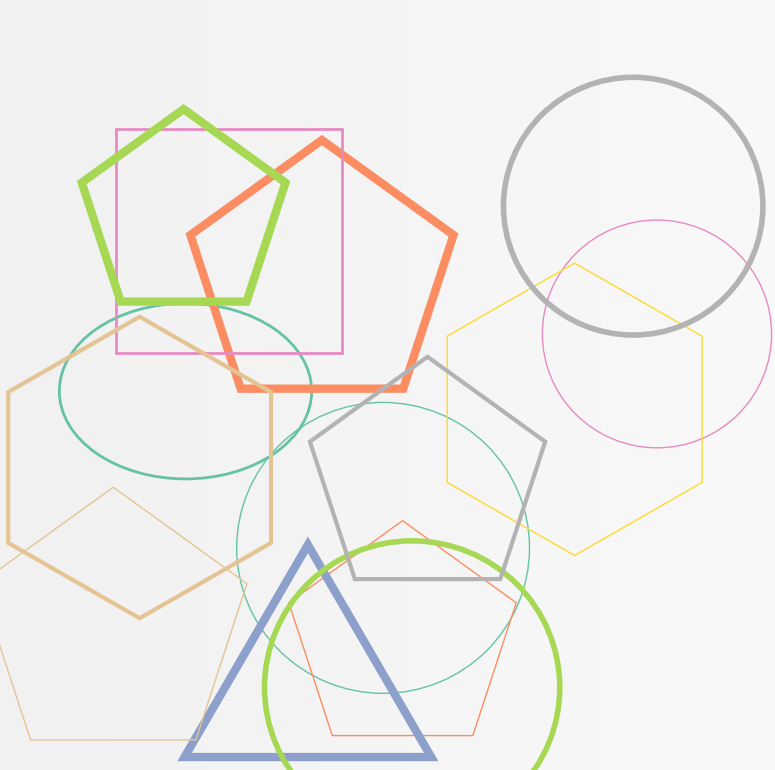[{"shape": "circle", "thickness": 0.5, "radius": 0.94, "center": [0.494, 0.288]}, {"shape": "oval", "thickness": 1, "radius": 0.81, "center": [0.239, 0.492]}, {"shape": "pentagon", "thickness": 0.5, "radius": 0.77, "center": [0.519, 0.17]}, {"shape": "pentagon", "thickness": 3, "radius": 0.89, "center": [0.415, 0.64]}, {"shape": "triangle", "thickness": 3, "radius": 0.92, "center": [0.397, 0.109]}, {"shape": "circle", "thickness": 0.5, "radius": 0.74, "center": [0.848, 0.566]}, {"shape": "square", "thickness": 1, "radius": 0.73, "center": [0.296, 0.687]}, {"shape": "pentagon", "thickness": 3, "radius": 0.69, "center": [0.237, 0.72]}, {"shape": "circle", "thickness": 2, "radius": 0.95, "center": [0.532, 0.107]}, {"shape": "hexagon", "thickness": 0.5, "radius": 0.95, "center": [0.741, 0.468]}, {"shape": "pentagon", "thickness": 0.5, "radius": 0.91, "center": [0.146, 0.186]}, {"shape": "hexagon", "thickness": 1.5, "radius": 0.98, "center": [0.18, 0.393]}, {"shape": "pentagon", "thickness": 1.5, "radius": 0.8, "center": [0.552, 0.377]}, {"shape": "circle", "thickness": 2, "radius": 0.84, "center": [0.817, 0.732]}]